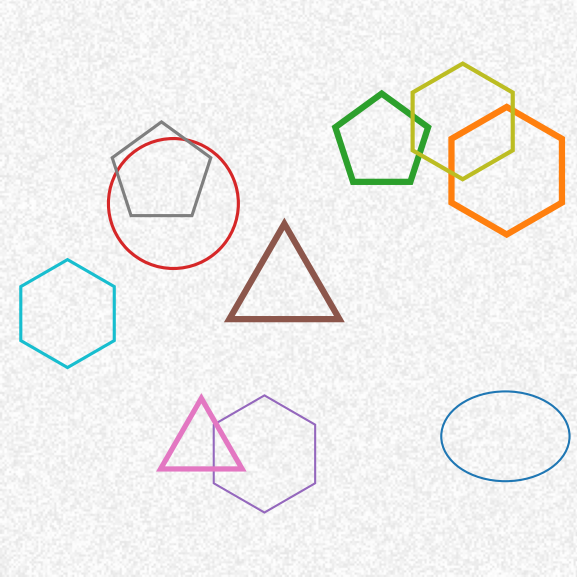[{"shape": "oval", "thickness": 1, "radius": 0.56, "center": [0.875, 0.244]}, {"shape": "hexagon", "thickness": 3, "radius": 0.55, "center": [0.877, 0.704]}, {"shape": "pentagon", "thickness": 3, "radius": 0.42, "center": [0.661, 0.753]}, {"shape": "circle", "thickness": 1.5, "radius": 0.56, "center": [0.3, 0.647]}, {"shape": "hexagon", "thickness": 1, "radius": 0.51, "center": [0.458, 0.213]}, {"shape": "triangle", "thickness": 3, "radius": 0.55, "center": [0.492, 0.502]}, {"shape": "triangle", "thickness": 2.5, "radius": 0.41, "center": [0.349, 0.228]}, {"shape": "pentagon", "thickness": 1.5, "radius": 0.45, "center": [0.28, 0.698]}, {"shape": "hexagon", "thickness": 2, "radius": 0.5, "center": [0.801, 0.789]}, {"shape": "hexagon", "thickness": 1.5, "radius": 0.47, "center": [0.117, 0.456]}]